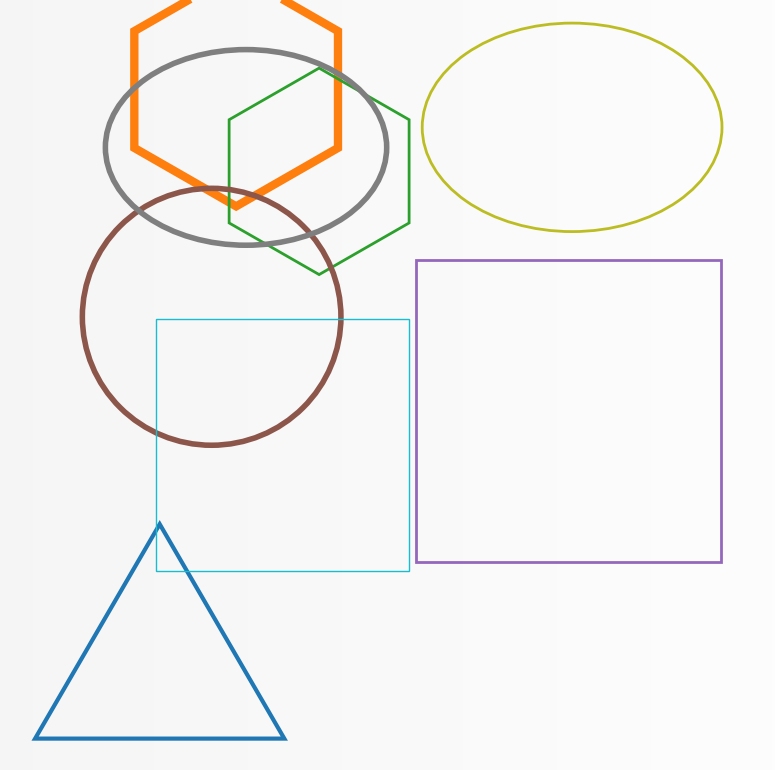[{"shape": "triangle", "thickness": 1.5, "radius": 0.93, "center": [0.206, 0.134]}, {"shape": "hexagon", "thickness": 3, "radius": 0.76, "center": [0.305, 0.884]}, {"shape": "hexagon", "thickness": 1, "radius": 0.67, "center": [0.412, 0.777]}, {"shape": "square", "thickness": 1, "radius": 0.98, "center": [0.733, 0.466]}, {"shape": "circle", "thickness": 2, "radius": 0.83, "center": [0.273, 0.589]}, {"shape": "oval", "thickness": 2, "radius": 0.91, "center": [0.317, 0.809]}, {"shape": "oval", "thickness": 1, "radius": 0.97, "center": [0.738, 0.835]}, {"shape": "square", "thickness": 0.5, "radius": 0.82, "center": [0.365, 0.422]}]